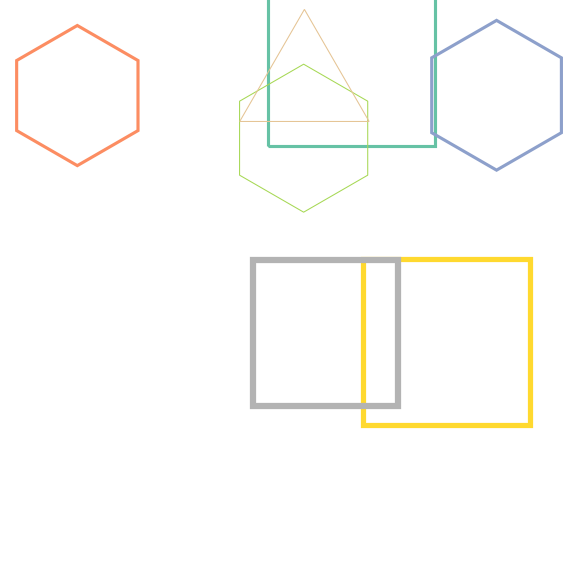[{"shape": "square", "thickness": 1.5, "radius": 0.72, "center": [0.609, 0.89]}, {"shape": "hexagon", "thickness": 1.5, "radius": 0.61, "center": [0.134, 0.834]}, {"shape": "hexagon", "thickness": 1.5, "radius": 0.65, "center": [0.86, 0.834]}, {"shape": "hexagon", "thickness": 0.5, "radius": 0.64, "center": [0.526, 0.76]}, {"shape": "square", "thickness": 2.5, "radius": 0.72, "center": [0.774, 0.407]}, {"shape": "triangle", "thickness": 0.5, "radius": 0.65, "center": [0.527, 0.854]}, {"shape": "square", "thickness": 3, "radius": 0.63, "center": [0.563, 0.423]}]